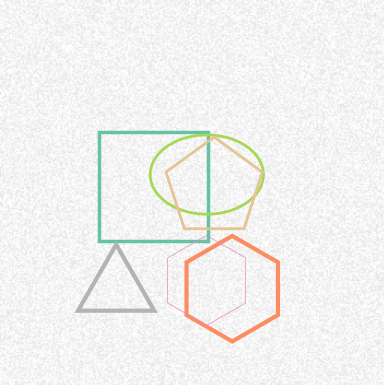[{"shape": "square", "thickness": 2.5, "radius": 0.71, "center": [0.399, 0.515]}, {"shape": "hexagon", "thickness": 3, "radius": 0.69, "center": [0.603, 0.25]}, {"shape": "hexagon", "thickness": 0.5, "radius": 0.58, "center": [0.537, 0.272]}, {"shape": "oval", "thickness": 2, "radius": 0.74, "center": [0.537, 0.547]}, {"shape": "pentagon", "thickness": 2, "radius": 0.66, "center": [0.556, 0.512]}, {"shape": "triangle", "thickness": 3, "radius": 0.57, "center": [0.302, 0.25]}]